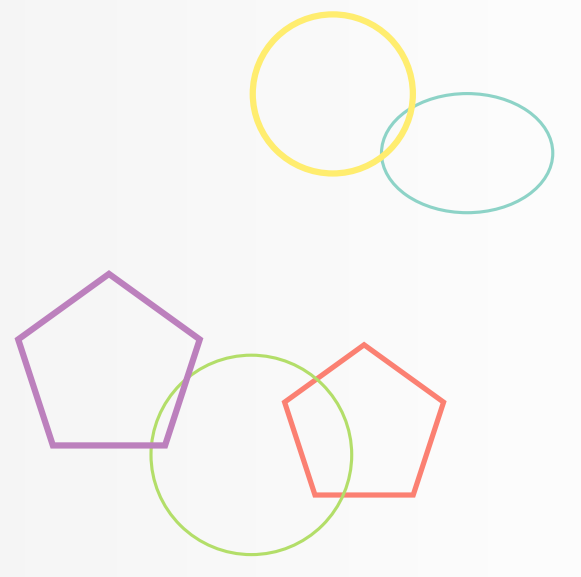[{"shape": "oval", "thickness": 1.5, "radius": 0.74, "center": [0.804, 0.734]}, {"shape": "pentagon", "thickness": 2.5, "radius": 0.72, "center": [0.626, 0.258]}, {"shape": "circle", "thickness": 1.5, "radius": 0.86, "center": [0.432, 0.211]}, {"shape": "pentagon", "thickness": 3, "radius": 0.82, "center": [0.187, 0.361]}, {"shape": "circle", "thickness": 3, "radius": 0.69, "center": [0.573, 0.836]}]